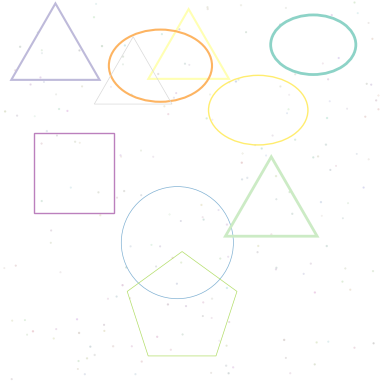[{"shape": "oval", "thickness": 2, "radius": 0.55, "center": [0.814, 0.884]}, {"shape": "triangle", "thickness": 1.5, "radius": 0.6, "center": [0.49, 0.856]}, {"shape": "triangle", "thickness": 1.5, "radius": 0.66, "center": [0.144, 0.859]}, {"shape": "circle", "thickness": 0.5, "radius": 0.73, "center": [0.461, 0.37]}, {"shape": "oval", "thickness": 1.5, "radius": 0.67, "center": [0.417, 0.829]}, {"shape": "pentagon", "thickness": 0.5, "radius": 0.75, "center": [0.473, 0.197]}, {"shape": "triangle", "thickness": 0.5, "radius": 0.58, "center": [0.346, 0.788]}, {"shape": "square", "thickness": 1, "radius": 0.52, "center": [0.192, 0.55]}, {"shape": "triangle", "thickness": 2, "radius": 0.69, "center": [0.705, 0.455]}, {"shape": "oval", "thickness": 1, "radius": 0.65, "center": [0.671, 0.714]}]